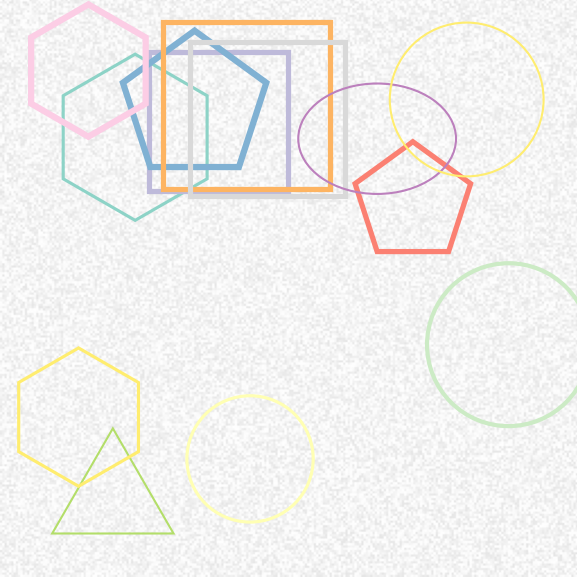[{"shape": "hexagon", "thickness": 1.5, "radius": 0.72, "center": [0.234, 0.761]}, {"shape": "circle", "thickness": 1.5, "radius": 0.55, "center": [0.433, 0.204]}, {"shape": "square", "thickness": 2.5, "radius": 0.6, "center": [0.378, 0.789]}, {"shape": "pentagon", "thickness": 2.5, "radius": 0.53, "center": [0.715, 0.649]}, {"shape": "pentagon", "thickness": 3, "radius": 0.65, "center": [0.337, 0.815]}, {"shape": "square", "thickness": 2.5, "radius": 0.72, "center": [0.427, 0.817]}, {"shape": "triangle", "thickness": 1, "radius": 0.61, "center": [0.195, 0.136]}, {"shape": "hexagon", "thickness": 3, "radius": 0.57, "center": [0.153, 0.877]}, {"shape": "square", "thickness": 2.5, "radius": 0.67, "center": [0.463, 0.793]}, {"shape": "oval", "thickness": 1, "radius": 0.68, "center": [0.653, 0.759]}, {"shape": "circle", "thickness": 2, "radius": 0.71, "center": [0.88, 0.402]}, {"shape": "hexagon", "thickness": 1.5, "radius": 0.6, "center": [0.136, 0.277]}, {"shape": "circle", "thickness": 1, "radius": 0.67, "center": [0.808, 0.827]}]